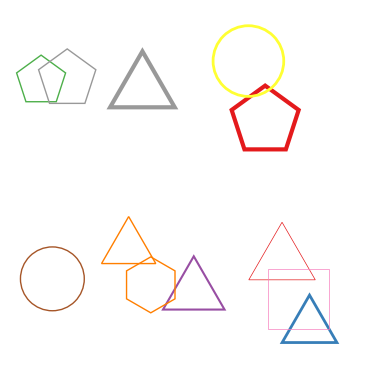[{"shape": "pentagon", "thickness": 3, "radius": 0.46, "center": [0.689, 0.686]}, {"shape": "triangle", "thickness": 0.5, "radius": 0.5, "center": [0.733, 0.323]}, {"shape": "triangle", "thickness": 2, "radius": 0.41, "center": [0.804, 0.151]}, {"shape": "pentagon", "thickness": 1, "radius": 0.33, "center": [0.107, 0.79]}, {"shape": "triangle", "thickness": 1.5, "radius": 0.46, "center": [0.503, 0.242]}, {"shape": "triangle", "thickness": 1, "radius": 0.41, "center": [0.334, 0.356]}, {"shape": "hexagon", "thickness": 1, "radius": 0.36, "center": [0.392, 0.26]}, {"shape": "circle", "thickness": 2, "radius": 0.46, "center": [0.645, 0.841]}, {"shape": "circle", "thickness": 1, "radius": 0.41, "center": [0.136, 0.276]}, {"shape": "square", "thickness": 0.5, "radius": 0.39, "center": [0.775, 0.223]}, {"shape": "pentagon", "thickness": 1, "radius": 0.39, "center": [0.175, 0.795]}, {"shape": "triangle", "thickness": 3, "radius": 0.48, "center": [0.37, 0.77]}]